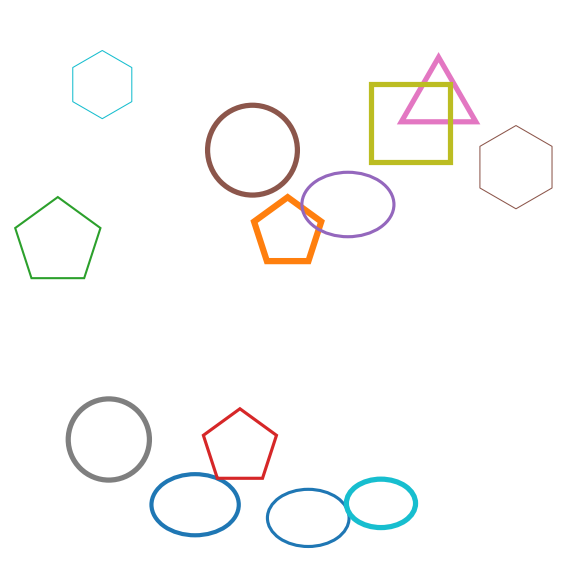[{"shape": "oval", "thickness": 1.5, "radius": 0.35, "center": [0.534, 0.102]}, {"shape": "oval", "thickness": 2, "radius": 0.38, "center": [0.338, 0.125]}, {"shape": "pentagon", "thickness": 3, "radius": 0.31, "center": [0.498, 0.596]}, {"shape": "pentagon", "thickness": 1, "radius": 0.39, "center": [0.1, 0.58]}, {"shape": "pentagon", "thickness": 1.5, "radius": 0.33, "center": [0.415, 0.225]}, {"shape": "oval", "thickness": 1.5, "radius": 0.4, "center": [0.602, 0.645]}, {"shape": "circle", "thickness": 2.5, "radius": 0.39, "center": [0.437, 0.739]}, {"shape": "hexagon", "thickness": 0.5, "radius": 0.36, "center": [0.893, 0.71]}, {"shape": "triangle", "thickness": 2.5, "radius": 0.37, "center": [0.759, 0.825]}, {"shape": "circle", "thickness": 2.5, "radius": 0.35, "center": [0.188, 0.238]}, {"shape": "square", "thickness": 2.5, "radius": 0.34, "center": [0.711, 0.785]}, {"shape": "hexagon", "thickness": 0.5, "radius": 0.3, "center": [0.177, 0.853]}, {"shape": "oval", "thickness": 2.5, "radius": 0.3, "center": [0.66, 0.128]}]